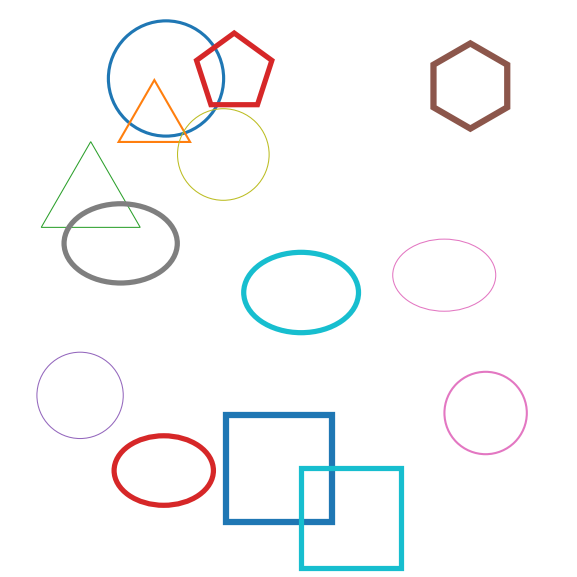[{"shape": "circle", "thickness": 1.5, "radius": 0.5, "center": [0.287, 0.863]}, {"shape": "square", "thickness": 3, "radius": 0.46, "center": [0.483, 0.188]}, {"shape": "triangle", "thickness": 1, "radius": 0.36, "center": [0.267, 0.789]}, {"shape": "triangle", "thickness": 0.5, "radius": 0.49, "center": [0.157, 0.655]}, {"shape": "oval", "thickness": 2.5, "radius": 0.43, "center": [0.284, 0.184]}, {"shape": "pentagon", "thickness": 2.5, "radius": 0.34, "center": [0.406, 0.873]}, {"shape": "circle", "thickness": 0.5, "radius": 0.37, "center": [0.139, 0.315]}, {"shape": "hexagon", "thickness": 3, "radius": 0.37, "center": [0.814, 0.85]}, {"shape": "oval", "thickness": 0.5, "radius": 0.45, "center": [0.769, 0.523]}, {"shape": "circle", "thickness": 1, "radius": 0.36, "center": [0.841, 0.284]}, {"shape": "oval", "thickness": 2.5, "radius": 0.49, "center": [0.209, 0.578]}, {"shape": "circle", "thickness": 0.5, "radius": 0.4, "center": [0.387, 0.732]}, {"shape": "square", "thickness": 2.5, "radius": 0.43, "center": [0.608, 0.103]}, {"shape": "oval", "thickness": 2.5, "radius": 0.5, "center": [0.521, 0.493]}]